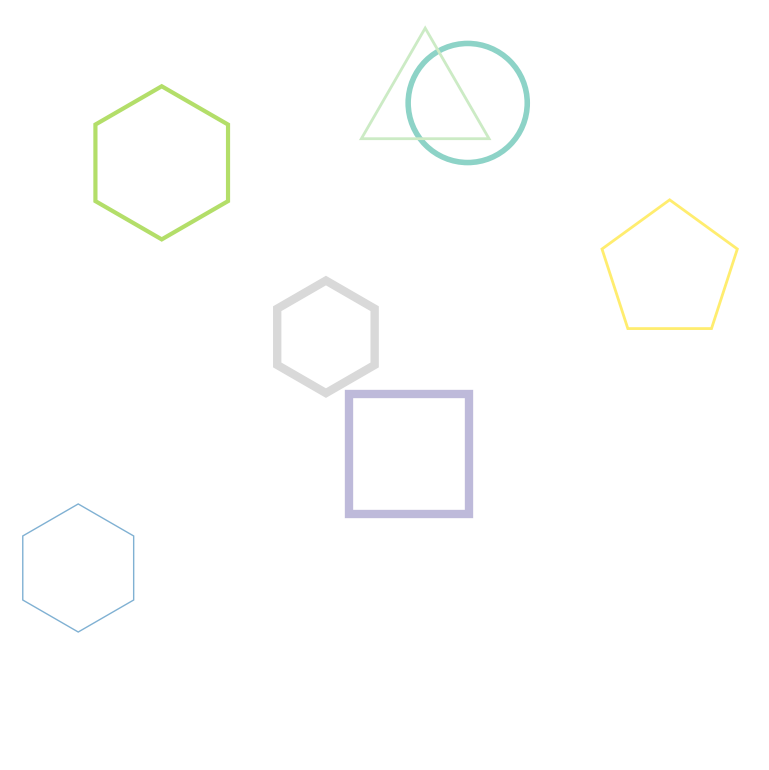[{"shape": "circle", "thickness": 2, "radius": 0.39, "center": [0.607, 0.866]}, {"shape": "square", "thickness": 3, "radius": 0.39, "center": [0.531, 0.411]}, {"shape": "hexagon", "thickness": 0.5, "radius": 0.42, "center": [0.102, 0.262]}, {"shape": "hexagon", "thickness": 1.5, "radius": 0.5, "center": [0.21, 0.789]}, {"shape": "hexagon", "thickness": 3, "radius": 0.37, "center": [0.423, 0.563]}, {"shape": "triangle", "thickness": 1, "radius": 0.48, "center": [0.552, 0.868]}, {"shape": "pentagon", "thickness": 1, "radius": 0.46, "center": [0.87, 0.648]}]